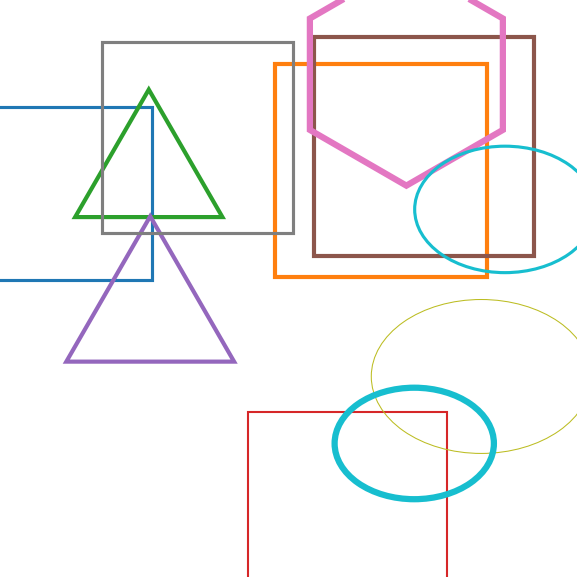[{"shape": "square", "thickness": 1.5, "radius": 0.75, "center": [0.113, 0.664]}, {"shape": "square", "thickness": 2, "radius": 0.92, "center": [0.66, 0.704]}, {"shape": "triangle", "thickness": 2, "radius": 0.74, "center": [0.258, 0.697]}, {"shape": "square", "thickness": 1, "radius": 0.86, "center": [0.602, 0.114]}, {"shape": "triangle", "thickness": 2, "radius": 0.84, "center": [0.26, 0.457]}, {"shape": "square", "thickness": 2, "radius": 0.95, "center": [0.734, 0.745]}, {"shape": "hexagon", "thickness": 3, "radius": 0.96, "center": [0.704, 0.871]}, {"shape": "square", "thickness": 1.5, "radius": 0.83, "center": [0.343, 0.761]}, {"shape": "oval", "thickness": 0.5, "radius": 0.95, "center": [0.833, 0.347]}, {"shape": "oval", "thickness": 3, "radius": 0.69, "center": [0.717, 0.231]}, {"shape": "oval", "thickness": 1.5, "radius": 0.78, "center": [0.874, 0.637]}]